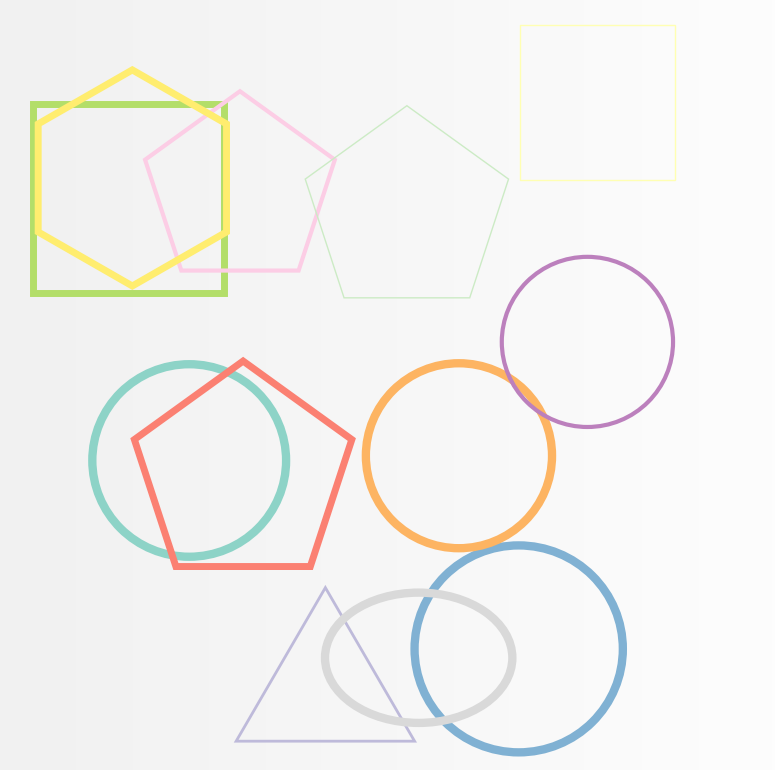[{"shape": "circle", "thickness": 3, "radius": 0.63, "center": [0.244, 0.402]}, {"shape": "square", "thickness": 0.5, "radius": 0.5, "center": [0.771, 0.867]}, {"shape": "triangle", "thickness": 1, "radius": 0.66, "center": [0.42, 0.104]}, {"shape": "pentagon", "thickness": 2.5, "radius": 0.74, "center": [0.314, 0.384]}, {"shape": "circle", "thickness": 3, "radius": 0.67, "center": [0.669, 0.157]}, {"shape": "circle", "thickness": 3, "radius": 0.6, "center": [0.592, 0.408]}, {"shape": "square", "thickness": 2.5, "radius": 0.61, "center": [0.166, 0.742]}, {"shape": "pentagon", "thickness": 1.5, "radius": 0.64, "center": [0.31, 0.753]}, {"shape": "oval", "thickness": 3, "radius": 0.6, "center": [0.54, 0.146]}, {"shape": "circle", "thickness": 1.5, "radius": 0.55, "center": [0.758, 0.556]}, {"shape": "pentagon", "thickness": 0.5, "radius": 0.69, "center": [0.525, 0.725]}, {"shape": "hexagon", "thickness": 2.5, "radius": 0.7, "center": [0.171, 0.769]}]